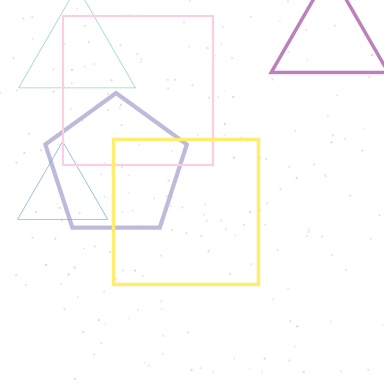[{"shape": "triangle", "thickness": 0.5, "radius": 0.88, "center": [0.2, 0.859]}, {"shape": "pentagon", "thickness": 3, "radius": 0.97, "center": [0.302, 0.565]}, {"shape": "triangle", "thickness": 0.5, "radius": 0.67, "center": [0.163, 0.498]}, {"shape": "square", "thickness": 1.5, "radius": 0.97, "center": [0.359, 0.765]}, {"shape": "triangle", "thickness": 2.5, "radius": 0.88, "center": [0.857, 0.9]}, {"shape": "square", "thickness": 2.5, "radius": 0.94, "center": [0.482, 0.451]}]